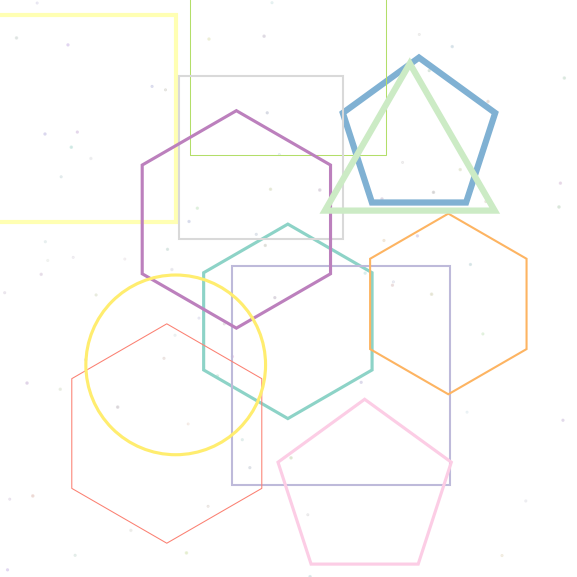[{"shape": "hexagon", "thickness": 1.5, "radius": 0.84, "center": [0.498, 0.443]}, {"shape": "square", "thickness": 2, "radius": 0.9, "center": [0.126, 0.794]}, {"shape": "square", "thickness": 1, "radius": 0.95, "center": [0.591, 0.349]}, {"shape": "hexagon", "thickness": 0.5, "radius": 0.95, "center": [0.289, 0.248]}, {"shape": "pentagon", "thickness": 3, "radius": 0.69, "center": [0.726, 0.761]}, {"shape": "hexagon", "thickness": 1, "radius": 0.78, "center": [0.776, 0.473]}, {"shape": "square", "thickness": 0.5, "radius": 0.85, "center": [0.499, 0.899]}, {"shape": "pentagon", "thickness": 1.5, "radius": 0.79, "center": [0.631, 0.15]}, {"shape": "square", "thickness": 1, "radius": 0.71, "center": [0.452, 0.726]}, {"shape": "hexagon", "thickness": 1.5, "radius": 0.94, "center": [0.409, 0.619]}, {"shape": "triangle", "thickness": 3, "radius": 0.85, "center": [0.71, 0.719]}, {"shape": "circle", "thickness": 1.5, "radius": 0.78, "center": [0.304, 0.367]}]